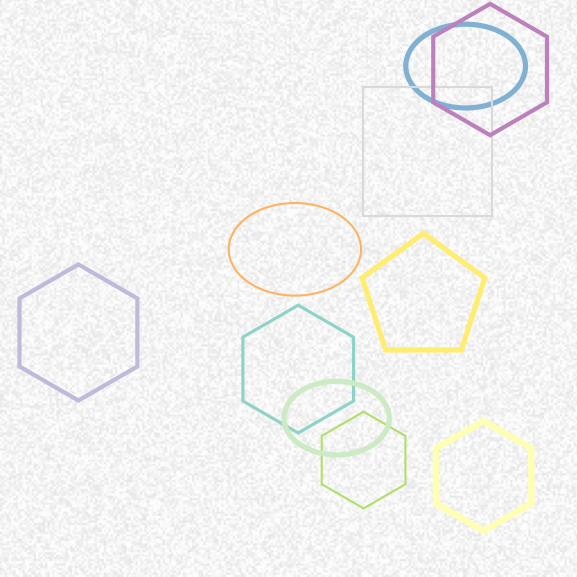[{"shape": "hexagon", "thickness": 1.5, "radius": 0.55, "center": [0.516, 0.36]}, {"shape": "hexagon", "thickness": 3, "radius": 0.48, "center": [0.837, 0.175]}, {"shape": "hexagon", "thickness": 2, "radius": 0.59, "center": [0.136, 0.423]}, {"shape": "oval", "thickness": 2.5, "radius": 0.52, "center": [0.806, 0.885]}, {"shape": "oval", "thickness": 1, "radius": 0.57, "center": [0.511, 0.567]}, {"shape": "hexagon", "thickness": 1, "radius": 0.42, "center": [0.63, 0.202]}, {"shape": "square", "thickness": 1, "radius": 0.56, "center": [0.74, 0.736]}, {"shape": "hexagon", "thickness": 2, "radius": 0.57, "center": [0.849, 0.879]}, {"shape": "oval", "thickness": 2.5, "radius": 0.46, "center": [0.583, 0.275]}, {"shape": "pentagon", "thickness": 2.5, "radius": 0.56, "center": [0.733, 0.483]}]